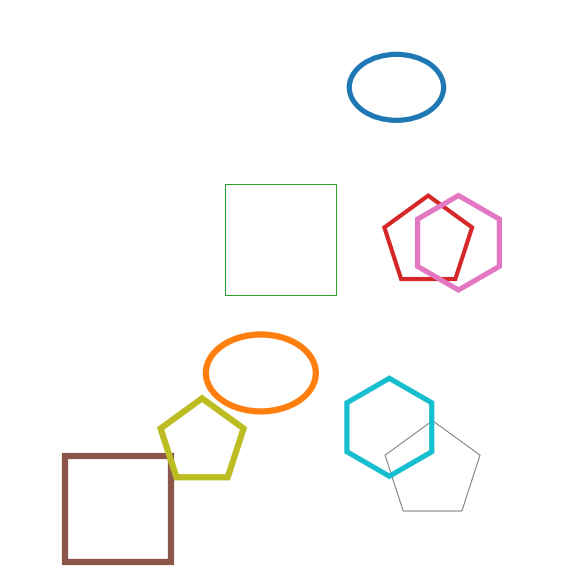[{"shape": "oval", "thickness": 2.5, "radius": 0.41, "center": [0.686, 0.848]}, {"shape": "oval", "thickness": 3, "radius": 0.48, "center": [0.452, 0.353]}, {"shape": "square", "thickness": 0.5, "radius": 0.48, "center": [0.486, 0.585]}, {"shape": "pentagon", "thickness": 2, "radius": 0.4, "center": [0.742, 0.581]}, {"shape": "square", "thickness": 3, "radius": 0.46, "center": [0.204, 0.118]}, {"shape": "hexagon", "thickness": 2.5, "radius": 0.41, "center": [0.794, 0.579]}, {"shape": "pentagon", "thickness": 0.5, "radius": 0.43, "center": [0.749, 0.184]}, {"shape": "pentagon", "thickness": 3, "radius": 0.38, "center": [0.35, 0.234]}, {"shape": "hexagon", "thickness": 2.5, "radius": 0.42, "center": [0.674, 0.259]}]